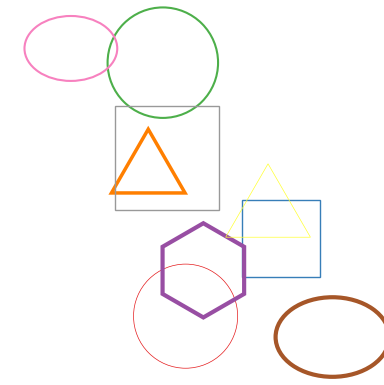[{"shape": "circle", "thickness": 0.5, "radius": 0.68, "center": [0.482, 0.179]}, {"shape": "square", "thickness": 1, "radius": 0.5, "center": [0.73, 0.38]}, {"shape": "circle", "thickness": 1.5, "radius": 0.72, "center": [0.423, 0.837]}, {"shape": "hexagon", "thickness": 3, "radius": 0.61, "center": [0.528, 0.298]}, {"shape": "triangle", "thickness": 2.5, "radius": 0.55, "center": [0.385, 0.554]}, {"shape": "triangle", "thickness": 0.5, "radius": 0.64, "center": [0.696, 0.447]}, {"shape": "oval", "thickness": 3, "radius": 0.74, "center": [0.863, 0.125]}, {"shape": "oval", "thickness": 1.5, "radius": 0.6, "center": [0.184, 0.874]}, {"shape": "square", "thickness": 1, "radius": 0.67, "center": [0.433, 0.589]}]